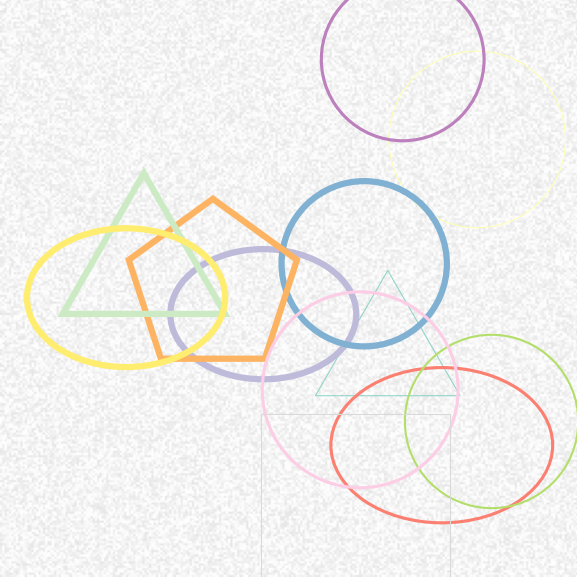[{"shape": "triangle", "thickness": 0.5, "radius": 0.72, "center": [0.671, 0.386]}, {"shape": "circle", "thickness": 0.5, "radius": 0.76, "center": [0.826, 0.758]}, {"shape": "oval", "thickness": 3, "radius": 0.81, "center": [0.456, 0.455]}, {"shape": "oval", "thickness": 1.5, "radius": 0.96, "center": [0.765, 0.228]}, {"shape": "circle", "thickness": 3, "radius": 0.72, "center": [0.631, 0.542]}, {"shape": "pentagon", "thickness": 3, "radius": 0.77, "center": [0.369, 0.502]}, {"shape": "circle", "thickness": 1, "radius": 0.75, "center": [0.851, 0.269]}, {"shape": "circle", "thickness": 1.5, "radius": 0.85, "center": [0.624, 0.324]}, {"shape": "square", "thickness": 0.5, "radius": 0.82, "center": [0.616, 0.119]}, {"shape": "circle", "thickness": 1.5, "radius": 0.7, "center": [0.697, 0.896]}, {"shape": "triangle", "thickness": 3, "radius": 0.81, "center": [0.249, 0.537]}, {"shape": "oval", "thickness": 3, "radius": 0.86, "center": [0.218, 0.484]}]